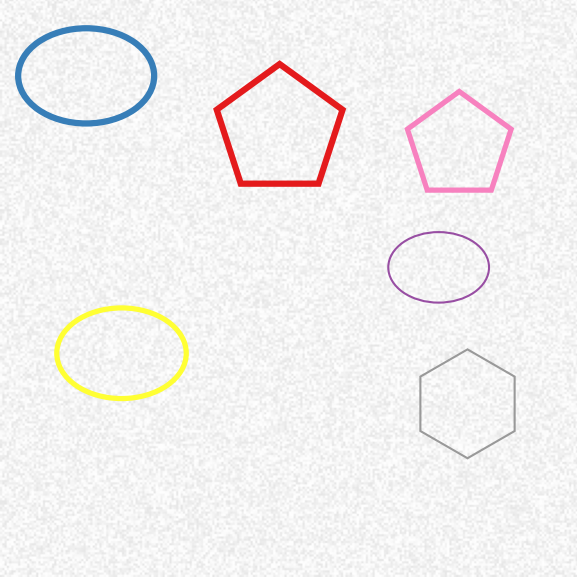[{"shape": "pentagon", "thickness": 3, "radius": 0.57, "center": [0.484, 0.774]}, {"shape": "oval", "thickness": 3, "radius": 0.59, "center": [0.149, 0.868]}, {"shape": "oval", "thickness": 1, "radius": 0.44, "center": [0.76, 0.536]}, {"shape": "oval", "thickness": 2.5, "radius": 0.56, "center": [0.21, 0.387]}, {"shape": "pentagon", "thickness": 2.5, "radius": 0.47, "center": [0.795, 0.746]}, {"shape": "hexagon", "thickness": 1, "radius": 0.47, "center": [0.81, 0.3]}]